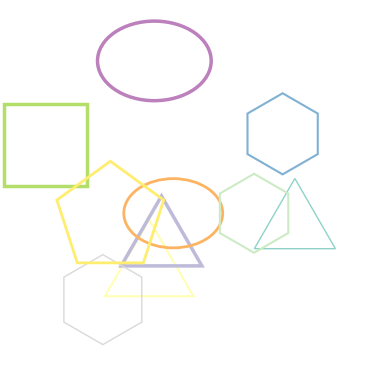[{"shape": "triangle", "thickness": 1, "radius": 0.61, "center": [0.766, 0.415]}, {"shape": "triangle", "thickness": 1.5, "radius": 0.66, "center": [0.387, 0.297]}, {"shape": "triangle", "thickness": 2.5, "radius": 0.61, "center": [0.42, 0.37]}, {"shape": "hexagon", "thickness": 1.5, "radius": 0.53, "center": [0.734, 0.652]}, {"shape": "oval", "thickness": 2, "radius": 0.64, "center": [0.45, 0.446]}, {"shape": "square", "thickness": 2.5, "radius": 0.53, "center": [0.118, 0.624]}, {"shape": "hexagon", "thickness": 1, "radius": 0.58, "center": [0.267, 0.222]}, {"shape": "oval", "thickness": 2.5, "radius": 0.74, "center": [0.401, 0.842]}, {"shape": "hexagon", "thickness": 1.5, "radius": 0.51, "center": [0.66, 0.446]}, {"shape": "pentagon", "thickness": 2, "radius": 0.73, "center": [0.287, 0.435]}]